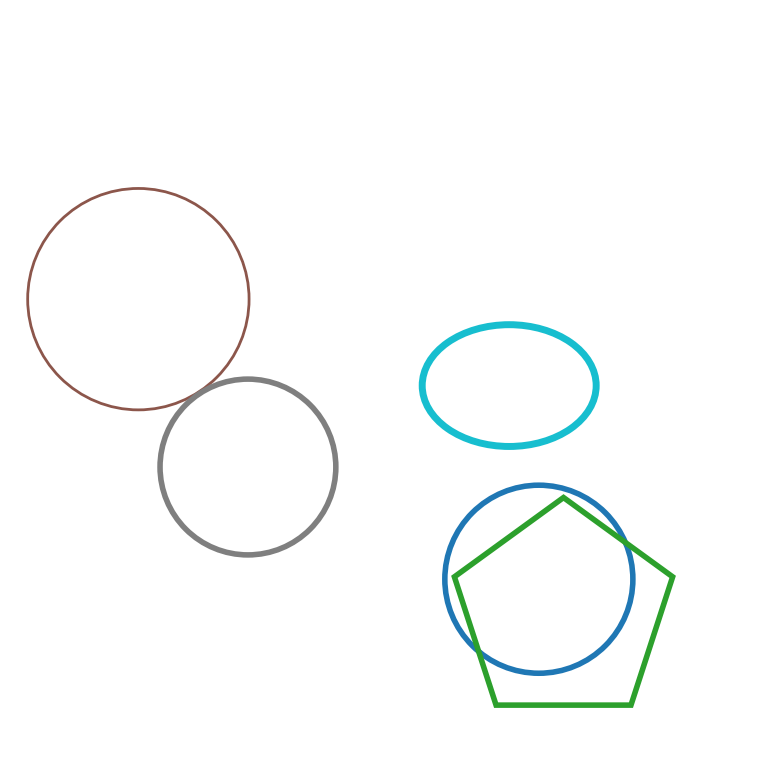[{"shape": "circle", "thickness": 2, "radius": 0.61, "center": [0.7, 0.248]}, {"shape": "pentagon", "thickness": 2, "radius": 0.75, "center": [0.732, 0.205]}, {"shape": "circle", "thickness": 1, "radius": 0.72, "center": [0.18, 0.611]}, {"shape": "circle", "thickness": 2, "radius": 0.57, "center": [0.322, 0.393]}, {"shape": "oval", "thickness": 2.5, "radius": 0.56, "center": [0.661, 0.499]}]